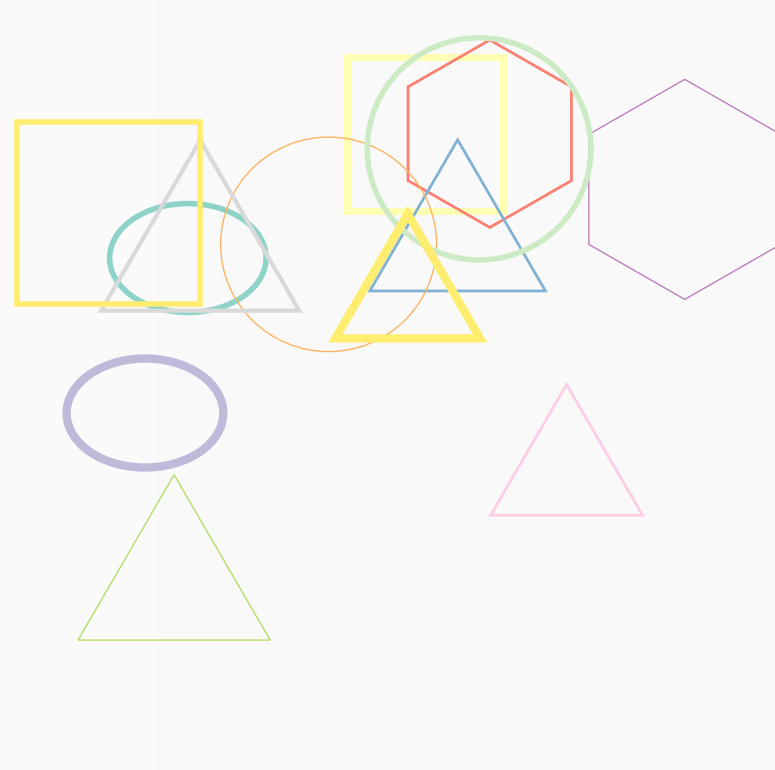[{"shape": "oval", "thickness": 2, "radius": 0.5, "center": [0.242, 0.665]}, {"shape": "square", "thickness": 2.5, "radius": 0.5, "center": [0.548, 0.826]}, {"shape": "oval", "thickness": 3, "radius": 0.51, "center": [0.187, 0.464]}, {"shape": "hexagon", "thickness": 1, "radius": 0.61, "center": [0.632, 0.826]}, {"shape": "triangle", "thickness": 1, "radius": 0.65, "center": [0.591, 0.688]}, {"shape": "circle", "thickness": 0.5, "radius": 0.7, "center": [0.424, 0.683]}, {"shape": "triangle", "thickness": 0.5, "radius": 0.72, "center": [0.225, 0.24]}, {"shape": "triangle", "thickness": 1, "radius": 0.57, "center": [0.731, 0.387]}, {"shape": "triangle", "thickness": 1.5, "radius": 0.74, "center": [0.258, 0.67]}, {"shape": "hexagon", "thickness": 0.5, "radius": 0.71, "center": [0.884, 0.754]}, {"shape": "circle", "thickness": 2, "radius": 0.72, "center": [0.618, 0.807]}, {"shape": "square", "thickness": 2, "radius": 0.59, "center": [0.14, 0.724]}, {"shape": "triangle", "thickness": 3, "radius": 0.54, "center": [0.526, 0.614]}]